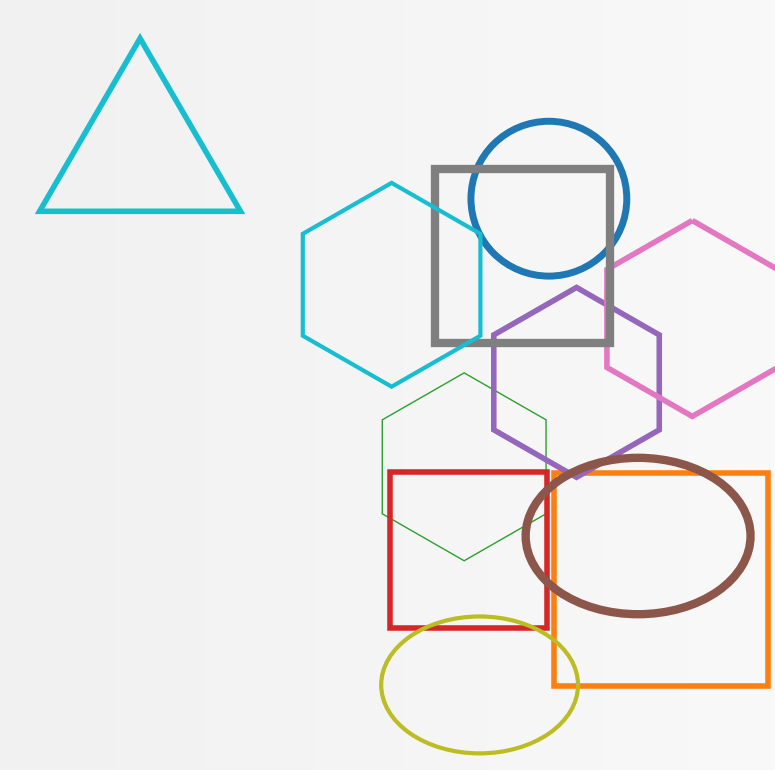[{"shape": "circle", "thickness": 2.5, "radius": 0.5, "center": [0.708, 0.742]}, {"shape": "square", "thickness": 2, "radius": 0.69, "center": [0.853, 0.247]}, {"shape": "hexagon", "thickness": 0.5, "radius": 0.61, "center": [0.599, 0.394]}, {"shape": "square", "thickness": 2, "radius": 0.51, "center": [0.604, 0.286]}, {"shape": "hexagon", "thickness": 2, "radius": 0.62, "center": [0.744, 0.503]}, {"shape": "oval", "thickness": 3, "radius": 0.73, "center": [0.823, 0.304]}, {"shape": "hexagon", "thickness": 2, "radius": 0.64, "center": [0.893, 0.586]}, {"shape": "square", "thickness": 3, "radius": 0.57, "center": [0.674, 0.668]}, {"shape": "oval", "thickness": 1.5, "radius": 0.63, "center": [0.619, 0.11]}, {"shape": "triangle", "thickness": 2, "radius": 0.75, "center": [0.181, 0.8]}, {"shape": "hexagon", "thickness": 1.5, "radius": 0.66, "center": [0.505, 0.63]}]